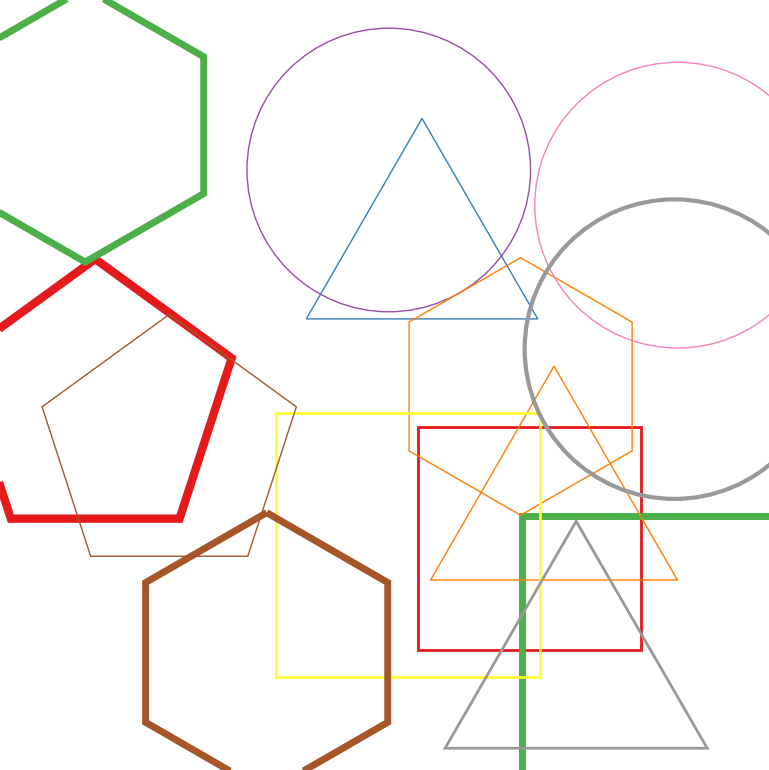[{"shape": "square", "thickness": 1, "radius": 0.72, "center": [0.688, 0.301]}, {"shape": "pentagon", "thickness": 3, "radius": 0.93, "center": [0.124, 0.477]}, {"shape": "triangle", "thickness": 0.5, "radius": 0.87, "center": [0.548, 0.673]}, {"shape": "square", "thickness": 2.5, "radius": 0.94, "center": [0.867, 0.142]}, {"shape": "hexagon", "thickness": 2.5, "radius": 0.89, "center": [0.111, 0.837]}, {"shape": "circle", "thickness": 0.5, "radius": 0.92, "center": [0.505, 0.779]}, {"shape": "triangle", "thickness": 0.5, "radius": 0.93, "center": [0.72, 0.339]}, {"shape": "hexagon", "thickness": 0.5, "radius": 0.84, "center": [0.676, 0.498]}, {"shape": "square", "thickness": 1, "radius": 0.86, "center": [0.53, 0.292]}, {"shape": "hexagon", "thickness": 2.5, "radius": 0.91, "center": [0.346, 0.153]}, {"shape": "pentagon", "thickness": 0.5, "radius": 0.87, "center": [0.22, 0.418]}, {"shape": "circle", "thickness": 0.5, "radius": 0.93, "center": [0.88, 0.734]}, {"shape": "triangle", "thickness": 1, "radius": 0.98, "center": [0.748, 0.127]}, {"shape": "circle", "thickness": 1.5, "radius": 0.97, "center": [0.876, 0.547]}]